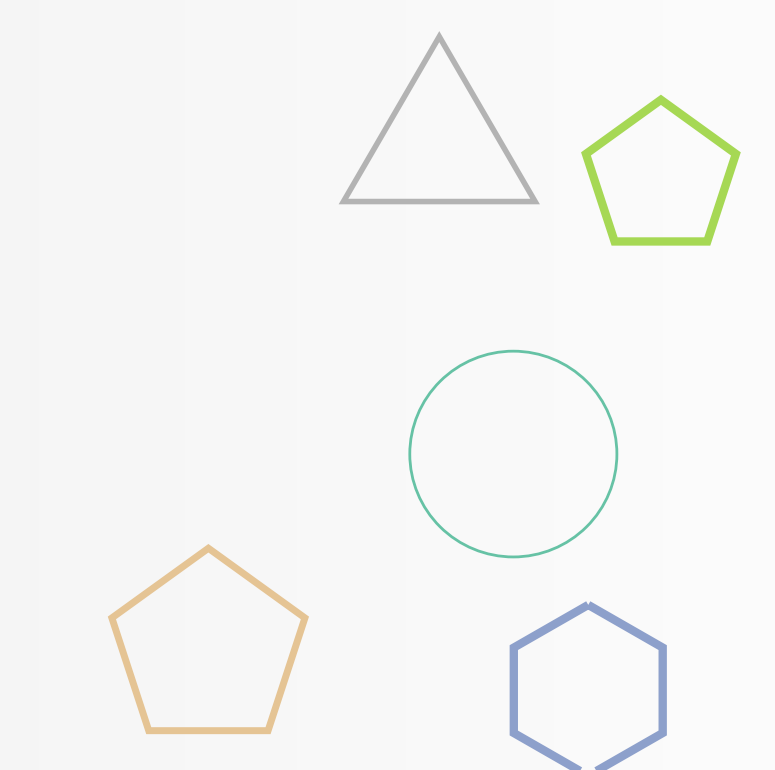[{"shape": "circle", "thickness": 1, "radius": 0.67, "center": [0.662, 0.41]}, {"shape": "hexagon", "thickness": 3, "radius": 0.55, "center": [0.759, 0.103]}, {"shape": "pentagon", "thickness": 3, "radius": 0.51, "center": [0.853, 0.769]}, {"shape": "pentagon", "thickness": 2.5, "radius": 0.65, "center": [0.269, 0.157]}, {"shape": "triangle", "thickness": 2, "radius": 0.71, "center": [0.567, 0.81]}]